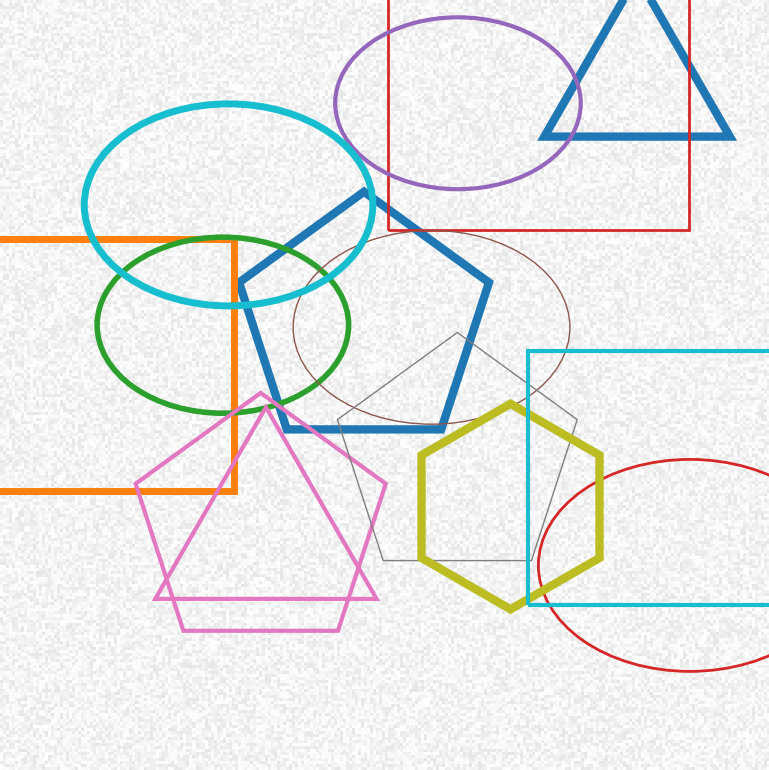[{"shape": "pentagon", "thickness": 3, "radius": 0.85, "center": [0.473, 0.58]}, {"shape": "triangle", "thickness": 3, "radius": 0.7, "center": [0.827, 0.892]}, {"shape": "square", "thickness": 2.5, "radius": 0.82, "center": [0.141, 0.526]}, {"shape": "oval", "thickness": 2, "radius": 0.82, "center": [0.289, 0.578]}, {"shape": "square", "thickness": 1, "radius": 0.98, "center": [0.699, 0.896]}, {"shape": "oval", "thickness": 1, "radius": 0.98, "center": [0.896, 0.266]}, {"shape": "oval", "thickness": 1.5, "radius": 0.8, "center": [0.595, 0.866]}, {"shape": "oval", "thickness": 0.5, "radius": 0.9, "center": [0.56, 0.575]}, {"shape": "triangle", "thickness": 1.5, "radius": 0.83, "center": [0.345, 0.305]}, {"shape": "pentagon", "thickness": 1.5, "radius": 0.85, "center": [0.339, 0.319]}, {"shape": "pentagon", "thickness": 0.5, "radius": 0.82, "center": [0.594, 0.404]}, {"shape": "hexagon", "thickness": 3, "radius": 0.67, "center": [0.663, 0.342]}, {"shape": "oval", "thickness": 2.5, "radius": 0.94, "center": [0.297, 0.734]}, {"shape": "square", "thickness": 1.5, "radius": 0.82, "center": [0.85, 0.38]}]